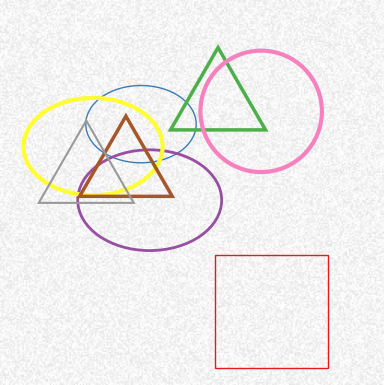[{"shape": "square", "thickness": 1, "radius": 0.73, "center": [0.704, 0.191]}, {"shape": "oval", "thickness": 1, "radius": 0.72, "center": [0.366, 0.678]}, {"shape": "triangle", "thickness": 2.5, "radius": 0.71, "center": [0.566, 0.734]}, {"shape": "oval", "thickness": 2, "radius": 0.93, "center": [0.389, 0.48]}, {"shape": "oval", "thickness": 3, "radius": 0.9, "center": [0.242, 0.619]}, {"shape": "triangle", "thickness": 2.5, "radius": 0.69, "center": [0.327, 0.559]}, {"shape": "circle", "thickness": 3, "radius": 0.79, "center": [0.678, 0.711]}, {"shape": "triangle", "thickness": 1.5, "radius": 0.71, "center": [0.224, 0.544]}]